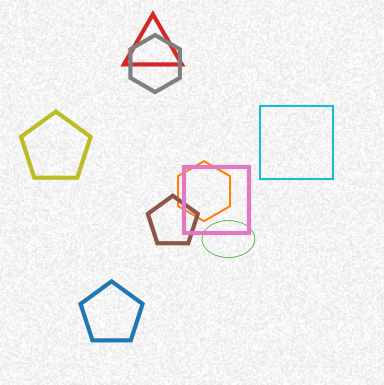[{"shape": "pentagon", "thickness": 3, "radius": 0.42, "center": [0.29, 0.185]}, {"shape": "hexagon", "thickness": 1.5, "radius": 0.39, "center": [0.53, 0.504]}, {"shape": "oval", "thickness": 0.5, "radius": 0.34, "center": [0.593, 0.379]}, {"shape": "triangle", "thickness": 3, "radius": 0.43, "center": [0.397, 0.876]}, {"shape": "pentagon", "thickness": 3, "radius": 0.34, "center": [0.449, 0.423]}, {"shape": "square", "thickness": 3, "radius": 0.43, "center": [0.562, 0.481]}, {"shape": "hexagon", "thickness": 3, "radius": 0.37, "center": [0.403, 0.835]}, {"shape": "pentagon", "thickness": 3, "radius": 0.47, "center": [0.145, 0.615]}, {"shape": "square", "thickness": 1.5, "radius": 0.48, "center": [0.77, 0.631]}]